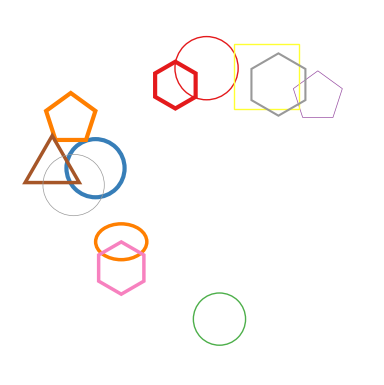[{"shape": "circle", "thickness": 1, "radius": 0.41, "center": [0.537, 0.823]}, {"shape": "hexagon", "thickness": 3, "radius": 0.3, "center": [0.456, 0.779]}, {"shape": "circle", "thickness": 3, "radius": 0.38, "center": [0.248, 0.563]}, {"shape": "circle", "thickness": 1, "radius": 0.34, "center": [0.57, 0.171]}, {"shape": "pentagon", "thickness": 0.5, "radius": 0.33, "center": [0.826, 0.749]}, {"shape": "pentagon", "thickness": 3, "radius": 0.34, "center": [0.184, 0.691]}, {"shape": "oval", "thickness": 2.5, "radius": 0.33, "center": [0.315, 0.372]}, {"shape": "square", "thickness": 1, "radius": 0.42, "center": [0.693, 0.8]}, {"shape": "triangle", "thickness": 2.5, "radius": 0.41, "center": [0.136, 0.566]}, {"shape": "hexagon", "thickness": 2.5, "radius": 0.34, "center": [0.315, 0.304]}, {"shape": "circle", "thickness": 0.5, "radius": 0.4, "center": [0.191, 0.519]}, {"shape": "hexagon", "thickness": 1.5, "radius": 0.4, "center": [0.723, 0.78]}]